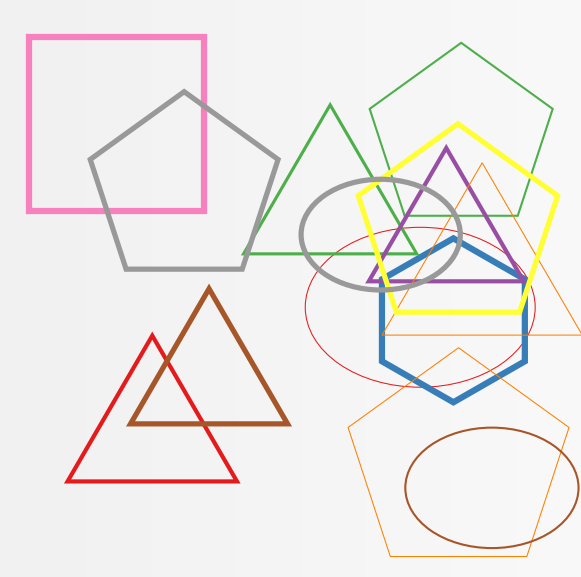[{"shape": "oval", "thickness": 0.5, "radius": 0.99, "center": [0.723, 0.467]}, {"shape": "triangle", "thickness": 2, "radius": 0.84, "center": [0.262, 0.25]}, {"shape": "hexagon", "thickness": 3, "radius": 0.71, "center": [0.78, 0.444]}, {"shape": "pentagon", "thickness": 1, "radius": 0.83, "center": [0.793, 0.759]}, {"shape": "triangle", "thickness": 1.5, "radius": 0.86, "center": [0.568, 0.646]}, {"shape": "triangle", "thickness": 2, "radius": 0.77, "center": [0.768, 0.589]}, {"shape": "pentagon", "thickness": 0.5, "radius": 1.0, "center": [0.789, 0.197]}, {"shape": "triangle", "thickness": 0.5, "radius": 0.99, "center": [0.83, 0.518]}, {"shape": "pentagon", "thickness": 2.5, "radius": 0.9, "center": [0.788, 0.604]}, {"shape": "oval", "thickness": 1, "radius": 0.75, "center": [0.846, 0.154]}, {"shape": "triangle", "thickness": 2.5, "radius": 0.78, "center": [0.36, 0.343]}, {"shape": "square", "thickness": 3, "radius": 0.75, "center": [0.2, 0.784]}, {"shape": "oval", "thickness": 2.5, "radius": 0.68, "center": [0.655, 0.593]}, {"shape": "pentagon", "thickness": 2.5, "radius": 0.85, "center": [0.317, 0.67]}]